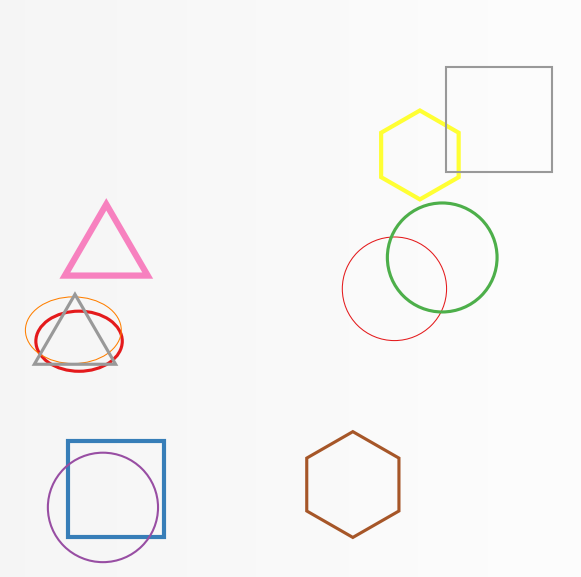[{"shape": "circle", "thickness": 0.5, "radius": 0.45, "center": [0.679, 0.499]}, {"shape": "oval", "thickness": 1.5, "radius": 0.37, "center": [0.136, 0.408]}, {"shape": "square", "thickness": 2, "radius": 0.41, "center": [0.199, 0.153]}, {"shape": "circle", "thickness": 1.5, "radius": 0.47, "center": [0.761, 0.553]}, {"shape": "circle", "thickness": 1, "radius": 0.47, "center": [0.177, 0.12]}, {"shape": "oval", "thickness": 0.5, "radius": 0.41, "center": [0.126, 0.427]}, {"shape": "hexagon", "thickness": 2, "radius": 0.38, "center": [0.722, 0.731]}, {"shape": "hexagon", "thickness": 1.5, "radius": 0.46, "center": [0.607, 0.16]}, {"shape": "triangle", "thickness": 3, "radius": 0.41, "center": [0.183, 0.563]}, {"shape": "square", "thickness": 1, "radius": 0.45, "center": [0.858, 0.793]}, {"shape": "triangle", "thickness": 1.5, "radius": 0.4, "center": [0.129, 0.409]}]